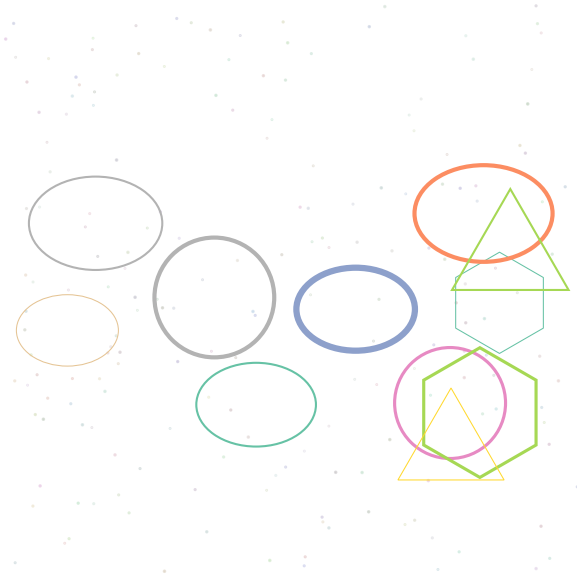[{"shape": "oval", "thickness": 1, "radius": 0.52, "center": [0.444, 0.298]}, {"shape": "hexagon", "thickness": 0.5, "radius": 0.44, "center": [0.865, 0.475]}, {"shape": "oval", "thickness": 2, "radius": 0.6, "center": [0.837, 0.629]}, {"shape": "oval", "thickness": 3, "radius": 0.51, "center": [0.616, 0.464]}, {"shape": "circle", "thickness": 1.5, "radius": 0.48, "center": [0.779, 0.301]}, {"shape": "triangle", "thickness": 1, "radius": 0.58, "center": [0.884, 0.555]}, {"shape": "hexagon", "thickness": 1.5, "radius": 0.56, "center": [0.831, 0.285]}, {"shape": "triangle", "thickness": 0.5, "radius": 0.53, "center": [0.781, 0.221]}, {"shape": "oval", "thickness": 0.5, "radius": 0.44, "center": [0.117, 0.427]}, {"shape": "oval", "thickness": 1, "radius": 0.58, "center": [0.166, 0.612]}, {"shape": "circle", "thickness": 2, "radius": 0.52, "center": [0.371, 0.484]}]